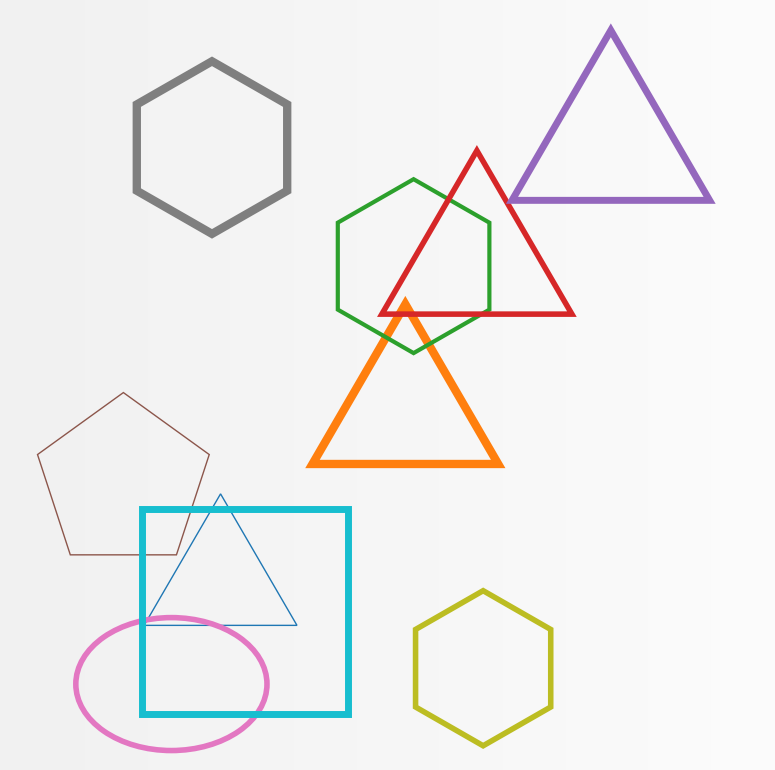[{"shape": "triangle", "thickness": 0.5, "radius": 0.57, "center": [0.285, 0.245]}, {"shape": "triangle", "thickness": 3, "radius": 0.69, "center": [0.523, 0.467]}, {"shape": "hexagon", "thickness": 1.5, "radius": 0.56, "center": [0.534, 0.654]}, {"shape": "triangle", "thickness": 2, "radius": 0.71, "center": [0.615, 0.663]}, {"shape": "triangle", "thickness": 2.5, "radius": 0.74, "center": [0.788, 0.813]}, {"shape": "pentagon", "thickness": 0.5, "radius": 0.58, "center": [0.159, 0.374]}, {"shape": "oval", "thickness": 2, "radius": 0.62, "center": [0.221, 0.112]}, {"shape": "hexagon", "thickness": 3, "radius": 0.56, "center": [0.274, 0.808]}, {"shape": "hexagon", "thickness": 2, "radius": 0.5, "center": [0.623, 0.132]}, {"shape": "square", "thickness": 2.5, "radius": 0.66, "center": [0.316, 0.206]}]